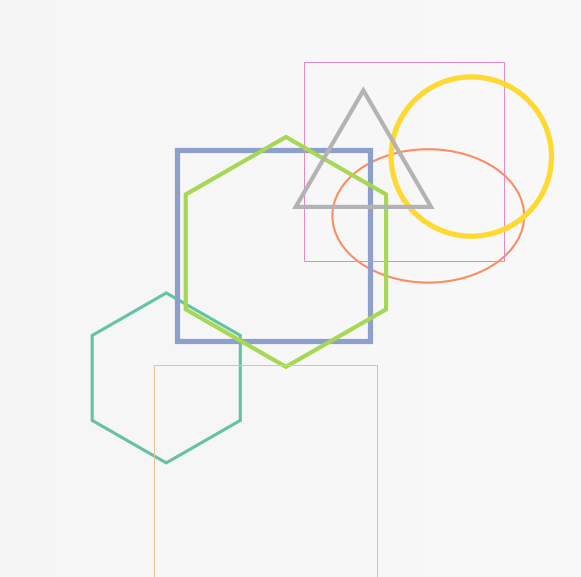[{"shape": "hexagon", "thickness": 1.5, "radius": 0.74, "center": [0.286, 0.345]}, {"shape": "oval", "thickness": 1, "radius": 0.82, "center": [0.737, 0.625]}, {"shape": "square", "thickness": 2.5, "radius": 0.83, "center": [0.47, 0.574]}, {"shape": "square", "thickness": 0.5, "radius": 0.86, "center": [0.695, 0.72]}, {"shape": "hexagon", "thickness": 2, "radius": 0.99, "center": [0.492, 0.563]}, {"shape": "circle", "thickness": 2.5, "radius": 0.69, "center": [0.811, 0.728]}, {"shape": "square", "thickness": 0.5, "radius": 0.96, "center": [0.457, 0.174]}, {"shape": "triangle", "thickness": 2, "radius": 0.67, "center": [0.625, 0.708]}]